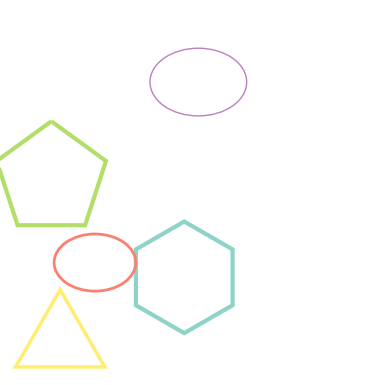[{"shape": "hexagon", "thickness": 3, "radius": 0.72, "center": [0.479, 0.28]}, {"shape": "oval", "thickness": 2, "radius": 0.53, "center": [0.247, 0.318]}, {"shape": "pentagon", "thickness": 3, "radius": 0.75, "center": [0.133, 0.536]}, {"shape": "oval", "thickness": 1, "radius": 0.63, "center": [0.515, 0.787]}, {"shape": "triangle", "thickness": 2.5, "radius": 0.67, "center": [0.156, 0.114]}]